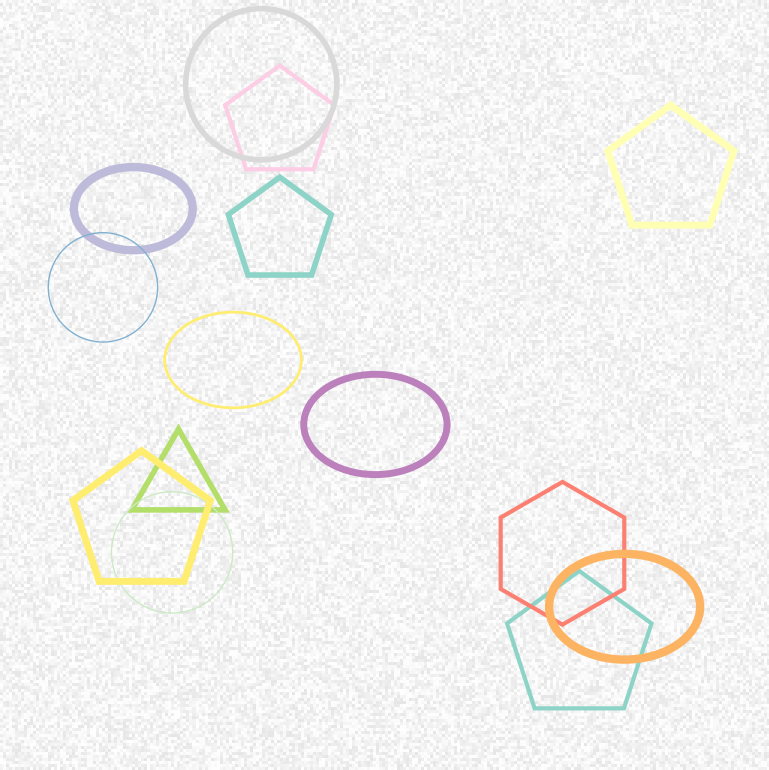[{"shape": "pentagon", "thickness": 2, "radius": 0.35, "center": [0.363, 0.7]}, {"shape": "pentagon", "thickness": 1.5, "radius": 0.49, "center": [0.752, 0.16]}, {"shape": "pentagon", "thickness": 2.5, "radius": 0.43, "center": [0.871, 0.777]}, {"shape": "oval", "thickness": 3, "radius": 0.39, "center": [0.173, 0.729]}, {"shape": "hexagon", "thickness": 1.5, "radius": 0.46, "center": [0.73, 0.281]}, {"shape": "circle", "thickness": 0.5, "radius": 0.36, "center": [0.134, 0.627]}, {"shape": "oval", "thickness": 3, "radius": 0.49, "center": [0.811, 0.212]}, {"shape": "triangle", "thickness": 2, "radius": 0.35, "center": [0.232, 0.373]}, {"shape": "pentagon", "thickness": 1.5, "radius": 0.37, "center": [0.363, 0.84]}, {"shape": "circle", "thickness": 2, "radius": 0.49, "center": [0.339, 0.891]}, {"shape": "oval", "thickness": 2.5, "radius": 0.47, "center": [0.488, 0.449]}, {"shape": "circle", "thickness": 0.5, "radius": 0.39, "center": [0.224, 0.283]}, {"shape": "oval", "thickness": 1, "radius": 0.44, "center": [0.303, 0.532]}, {"shape": "pentagon", "thickness": 2.5, "radius": 0.47, "center": [0.184, 0.321]}]